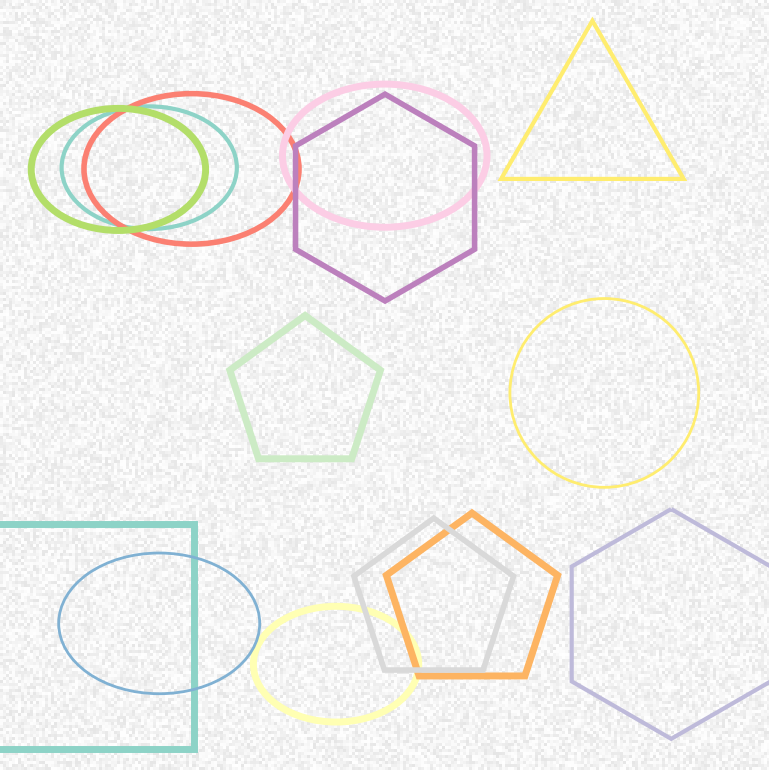[{"shape": "oval", "thickness": 1.5, "radius": 0.57, "center": [0.194, 0.782]}, {"shape": "square", "thickness": 2.5, "radius": 0.73, "center": [0.106, 0.173]}, {"shape": "oval", "thickness": 2.5, "radius": 0.54, "center": [0.436, 0.137]}, {"shape": "hexagon", "thickness": 1.5, "radius": 0.75, "center": [0.872, 0.19]}, {"shape": "oval", "thickness": 2, "radius": 0.7, "center": [0.249, 0.781]}, {"shape": "oval", "thickness": 1, "radius": 0.65, "center": [0.207, 0.19]}, {"shape": "pentagon", "thickness": 2.5, "radius": 0.58, "center": [0.613, 0.217]}, {"shape": "oval", "thickness": 2.5, "radius": 0.57, "center": [0.154, 0.78]}, {"shape": "oval", "thickness": 2.5, "radius": 0.66, "center": [0.5, 0.798]}, {"shape": "pentagon", "thickness": 2, "radius": 0.55, "center": [0.563, 0.218]}, {"shape": "hexagon", "thickness": 2, "radius": 0.67, "center": [0.5, 0.743]}, {"shape": "pentagon", "thickness": 2.5, "radius": 0.51, "center": [0.396, 0.487]}, {"shape": "circle", "thickness": 1, "radius": 0.61, "center": [0.785, 0.49]}, {"shape": "triangle", "thickness": 1.5, "radius": 0.68, "center": [0.769, 0.836]}]